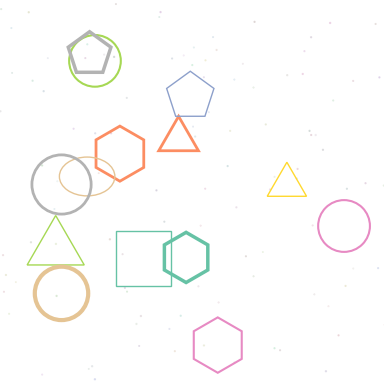[{"shape": "hexagon", "thickness": 2.5, "radius": 0.33, "center": [0.483, 0.331]}, {"shape": "square", "thickness": 1, "radius": 0.36, "center": [0.372, 0.329]}, {"shape": "triangle", "thickness": 2, "radius": 0.3, "center": [0.464, 0.638]}, {"shape": "hexagon", "thickness": 2, "radius": 0.36, "center": [0.311, 0.601]}, {"shape": "pentagon", "thickness": 1, "radius": 0.32, "center": [0.494, 0.75]}, {"shape": "hexagon", "thickness": 1.5, "radius": 0.36, "center": [0.566, 0.104]}, {"shape": "circle", "thickness": 1.5, "radius": 0.34, "center": [0.894, 0.413]}, {"shape": "circle", "thickness": 1.5, "radius": 0.34, "center": [0.247, 0.842]}, {"shape": "triangle", "thickness": 1, "radius": 0.43, "center": [0.145, 0.355]}, {"shape": "triangle", "thickness": 1, "radius": 0.29, "center": [0.745, 0.52]}, {"shape": "circle", "thickness": 3, "radius": 0.35, "center": [0.16, 0.238]}, {"shape": "oval", "thickness": 1, "radius": 0.36, "center": [0.226, 0.542]}, {"shape": "pentagon", "thickness": 2.5, "radius": 0.29, "center": [0.233, 0.859]}, {"shape": "circle", "thickness": 2, "radius": 0.38, "center": [0.16, 0.521]}]